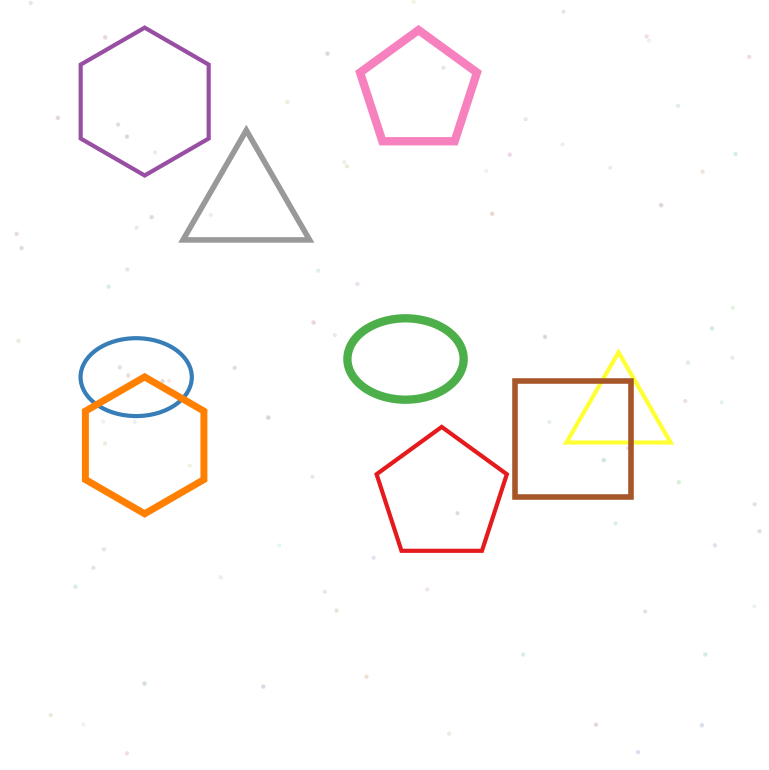[{"shape": "pentagon", "thickness": 1.5, "radius": 0.44, "center": [0.574, 0.357]}, {"shape": "oval", "thickness": 1.5, "radius": 0.36, "center": [0.177, 0.51]}, {"shape": "oval", "thickness": 3, "radius": 0.38, "center": [0.527, 0.534]}, {"shape": "hexagon", "thickness": 1.5, "radius": 0.48, "center": [0.188, 0.868]}, {"shape": "hexagon", "thickness": 2.5, "radius": 0.44, "center": [0.188, 0.422]}, {"shape": "triangle", "thickness": 1.5, "radius": 0.39, "center": [0.803, 0.464]}, {"shape": "square", "thickness": 2, "radius": 0.37, "center": [0.744, 0.43]}, {"shape": "pentagon", "thickness": 3, "radius": 0.4, "center": [0.544, 0.881]}, {"shape": "triangle", "thickness": 2, "radius": 0.47, "center": [0.32, 0.736]}]